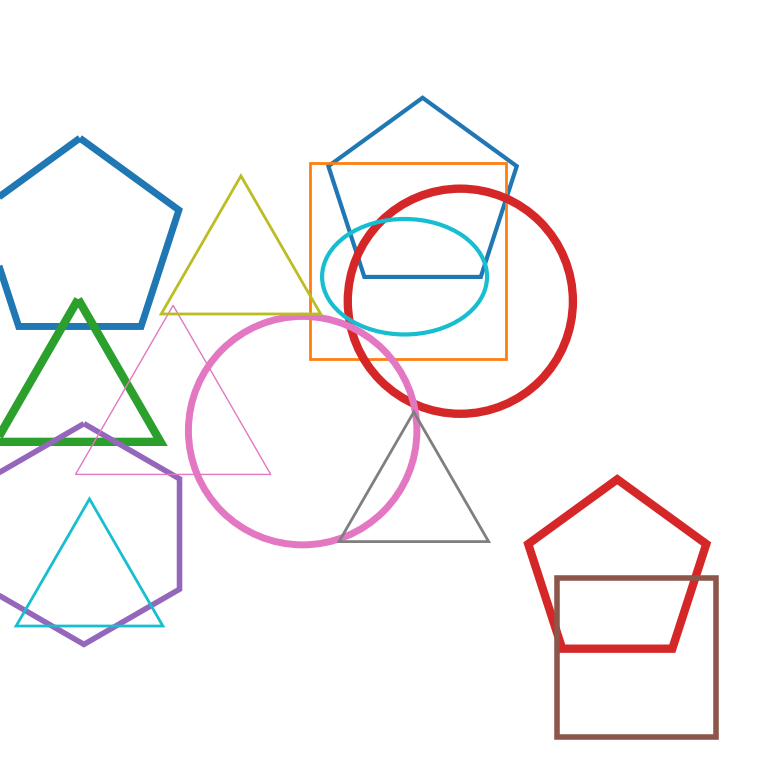[{"shape": "pentagon", "thickness": 2.5, "radius": 0.68, "center": [0.104, 0.685]}, {"shape": "pentagon", "thickness": 1.5, "radius": 0.64, "center": [0.549, 0.744]}, {"shape": "square", "thickness": 1, "radius": 0.64, "center": [0.53, 0.661]}, {"shape": "triangle", "thickness": 3, "radius": 0.62, "center": [0.102, 0.488]}, {"shape": "circle", "thickness": 3, "radius": 0.73, "center": [0.598, 0.609]}, {"shape": "pentagon", "thickness": 3, "radius": 0.61, "center": [0.802, 0.256]}, {"shape": "hexagon", "thickness": 2, "radius": 0.72, "center": [0.109, 0.306]}, {"shape": "square", "thickness": 2, "radius": 0.52, "center": [0.826, 0.146]}, {"shape": "circle", "thickness": 2.5, "radius": 0.74, "center": [0.393, 0.441]}, {"shape": "triangle", "thickness": 0.5, "radius": 0.73, "center": [0.225, 0.457]}, {"shape": "triangle", "thickness": 1, "radius": 0.56, "center": [0.537, 0.353]}, {"shape": "triangle", "thickness": 1, "radius": 0.6, "center": [0.313, 0.652]}, {"shape": "triangle", "thickness": 1, "radius": 0.55, "center": [0.116, 0.242]}, {"shape": "oval", "thickness": 1.5, "radius": 0.54, "center": [0.525, 0.641]}]